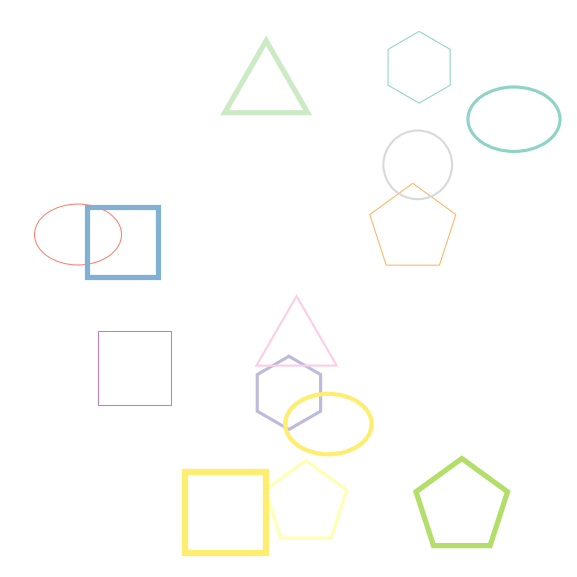[{"shape": "oval", "thickness": 1.5, "radius": 0.4, "center": [0.89, 0.793]}, {"shape": "hexagon", "thickness": 0.5, "radius": 0.31, "center": [0.726, 0.883]}, {"shape": "pentagon", "thickness": 1.5, "radius": 0.37, "center": [0.53, 0.128]}, {"shape": "hexagon", "thickness": 1.5, "radius": 0.32, "center": [0.5, 0.319]}, {"shape": "oval", "thickness": 0.5, "radius": 0.38, "center": [0.135, 0.593]}, {"shape": "square", "thickness": 2.5, "radius": 0.3, "center": [0.212, 0.58]}, {"shape": "pentagon", "thickness": 0.5, "radius": 0.39, "center": [0.715, 0.603]}, {"shape": "pentagon", "thickness": 2.5, "radius": 0.42, "center": [0.8, 0.122]}, {"shape": "triangle", "thickness": 1, "radius": 0.4, "center": [0.513, 0.406]}, {"shape": "circle", "thickness": 1, "radius": 0.3, "center": [0.723, 0.714]}, {"shape": "square", "thickness": 0.5, "radius": 0.32, "center": [0.233, 0.362]}, {"shape": "triangle", "thickness": 2.5, "radius": 0.42, "center": [0.461, 0.845]}, {"shape": "oval", "thickness": 2, "radius": 0.37, "center": [0.569, 0.265]}, {"shape": "square", "thickness": 3, "radius": 0.35, "center": [0.39, 0.111]}]